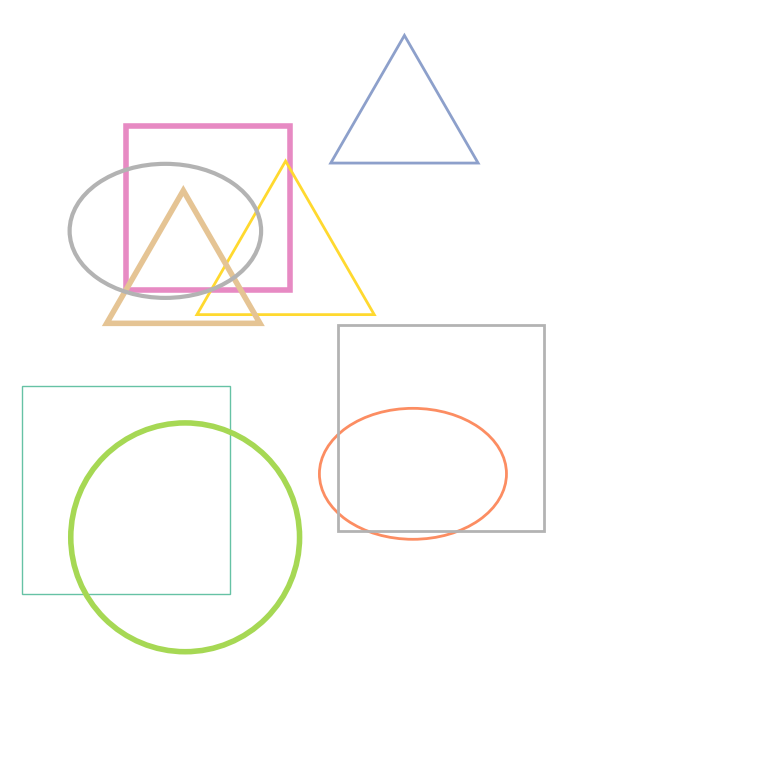[{"shape": "square", "thickness": 0.5, "radius": 0.68, "center": [0.164, 0.363]}, {"shape": "oval", "thickness": 1, "radius": 0.61, "center": [0.536, 0.385]}, {"shape": "triangle", "thickness": 1, "radius": 0.55, "center": [0.525, 0.843]}, {"shape": "square", "thickness": 2, "radius": 0.53, "center": [0.27, 0.73]}, {"shape": "circle", "thickness": 2, "radius": 0.74, "center": [0.24, 0.302]}, {"shape": "triangle", "thickness": 1, "radius": 0.66, "center": [0.371, 0.658]}, {"shape": "triangle", "thickness": 2, "radius": 0.57, "center": [0.238, 0.638]}, {"shape": "oval", "thickness": 1.5, "radius": 0.62, "center": [0.215, 0.7]}, {"shape": "square", "thickness": 1, "radius": 0.67, "center": [0.573, 0.444]}]